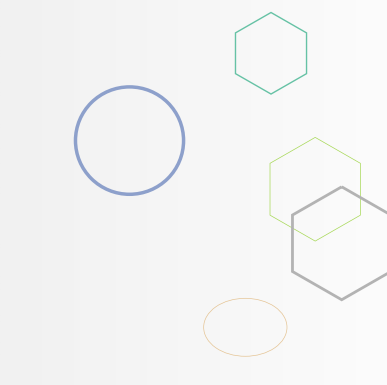[{"shape": "hexagon", "thickness": 1, "radius": 0.53, "center": [0.699, 0.862]}, {"shape": "circle", "thickness": 2.5, "radius": 0.7, "center": [0.334, 0.635]}, {"shape": "hexagon", "thickness": 0.5, "radius": 0.67, "center": [0.813, 0.508]}, {"shape": "oval", "thickness": 0.5, "radius": 0.54, "center": [0.633, 0.15]}, {"shape": "hexagon", "thickness": 2, "radius": 0.73, "center": [0.882, 0.368]}]